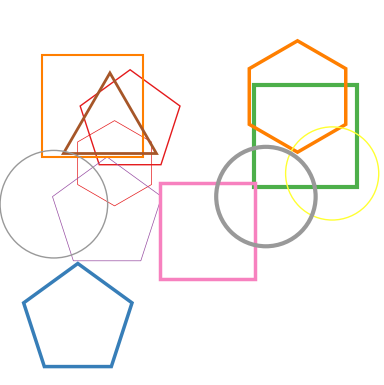[{"shape": "hexagon", "thickness": 0.5, "radius": 0.55, "center": [0.298, 0.576]}, {"shape": "pentagon", "thickness": 1, "radius": 0.68, "center": [0.338, 0.682]}, {"shape": "pentagon", "thickness": 2.5, "radius": 0.74, "center": [0.202, 0.168]}, {"shape": "square", "thickness": 3, "radius": 0.66, "center": [0.793, 0.647]}, {"shape": "pentagon", "thickness": 0.5, "radius": 0.75, "center": [0.278, 0.443]}, {"shape": "hexagon", "thickness": 2.5, "radius": 0.72, "center": [0.773, 0.749]}, {"shape": "square", "thickness": 1.5, "radius": 0.66, "center": [0.24, 0.725]}, {"shape": "circle", "thickness": 1, "radius": 0.6, "center": [0.863, 0.549]}, {"shape": "triangle", "thickness": 2, "radius": 0.7, "center": [0.286, 0.671]}, {"shape": "square", "thickness": 2.5, "radius": 0.62, "center": [0.539, 0.4]}, {"shape": "circle", "thickness": 3, "radius": 0.65, "center": [0.691, 0.489]}, {"shape": "circle", "thickness": 1, "radius": 0.7, "center": [0.14, 0.47]}]